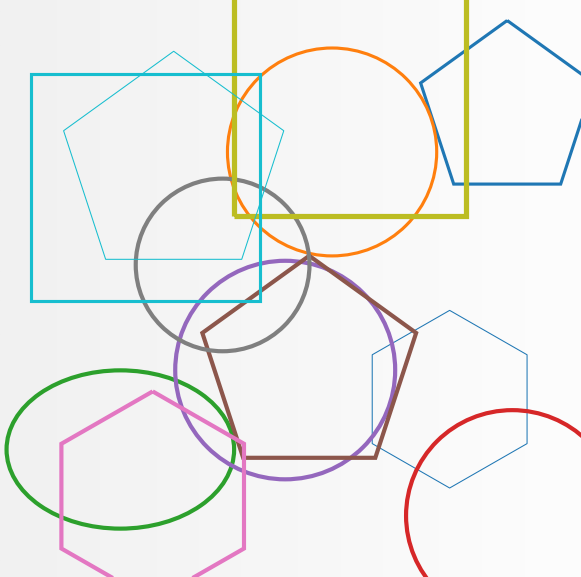[{"shape": "pentagon", "thickness": 1.5, "radius": 0.78, "center": [0.873, 0.807]}, {"shape": "hexagon", "thickness": 0.5, "radius": 0.77, "center": [0.774, 0.308]}, {"shape": "circle", "thickness": 1.5, "radius": 0.9, "center": [0.571, 0.736]}, {"shape": "oval", "thickness": 2, "radius": 0.98, "center": [0.207, 0.221]}, {"shape": "circle", "thickness": 2, "radius": 0.91, "center": [0.881, 0.106]}, {"shape": "circle", "thickness": 2, "radius": 0.95, "center": [0.491, 0.358]}, {"shape": "pentagon", "thickness": 2, "radius": 0.97, "center": [0.532, 0.363]}, {"shape": "hexagon", "thickness": 2, "radius": 0.91, "center": [0.263, 0.14]}, {"shape": "circle", "thickness": 2, "radius": 0.75, "center": [0.383, 0.54]}, {"shape": "square", "thickness": 2.5, "radius": 1.0, "center": [0.602, 0.825]}, {"shape": "pentagon", "thickness": 0.5, "radius": 1.0, "center": [0.299, 0.711]}, {"shape": "square", "thickness": 1.5, "radius": 0.98, "center": [0.25, 0.675]}]